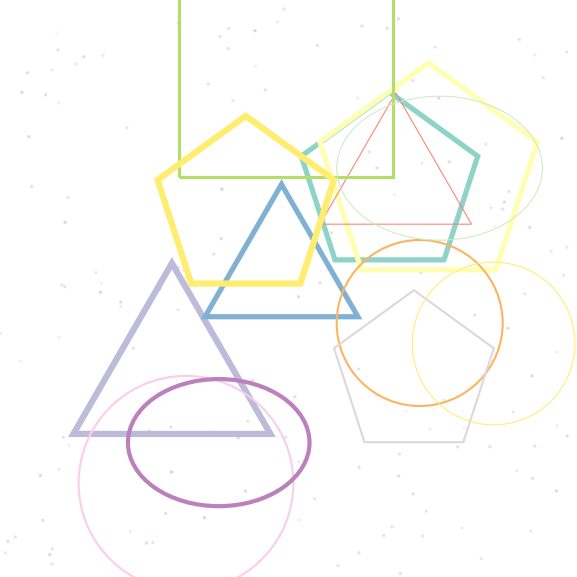[{"shape": "pentagon", "thickness": 2.5, "radius": 0.8, "center": [0.674, 0.679]}, {"shape": "pentagon", "thickness": 2.5, "radius": 0.99, "center": [0.742, 0.692]}, {"shape": "triangle", "thickness": 3, "radius": 0.99, "center": [0.298, 0.346]}, {"shape": "triangle", "thickness": 0.5, "radius": 0.76, "center": [0.685, 0.687]}, {"shape": "triangle", "thickness": 2.5, "radius": 0.76, "center": [0.487, 0.527]}, {"shape": "circle", "thickness": 1, "radius": 0.72, "center": [0.727, 0.44]}, {"shape": "square", "thickness": 1.5, "radius": 0.93, "center": [0.495, 0.878]}, {"shape": "circle", "thickness": 1, "radius": 0.93, "center": [0.322, 0.162]}, {"shape": "pentagon", "thickness": 1, "radius": 0.73, "center": [0.717, 0.351]}, {"shape": "oval", "thickness": 2, "radius": 0.79, "center": [0.379, 0.233]}, {"shape": "oval", "thickness": 0.5, "radius": 0.89, "center": [0.761, 0.708]}, {"shape": "pentagon", "thickness": 3, "radius": 0.8, "center": [0.426, 0.638]}, {"shape": "circle", "thickness": 0.5, "radius": 0.7, "center": [0.855, 0.404]}]